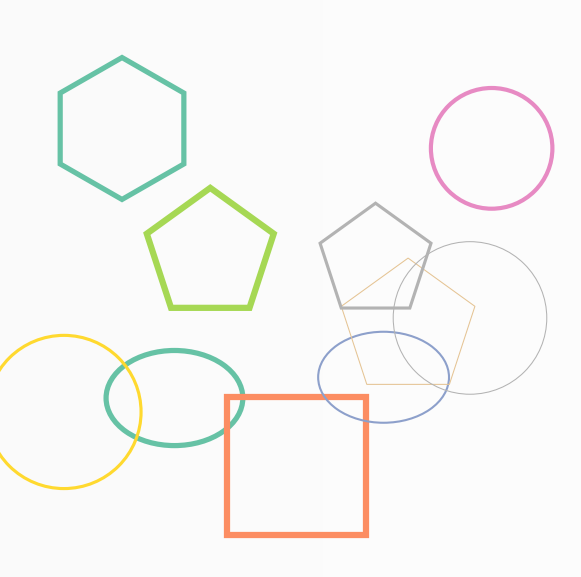[{"shape": "oval", "thickness": 2.5, "radius": 0.59, "center": [0.3, 0.31]}, {"shape": "hexagon", "thickness": 2.5, "radius": 0.61, "center": [0.21, 0.777]}, {"shape": "square", "thickness": 3, "radius": 0.6, "center": [0.51, 0.192]}, {"shape": "oval", "thickness": 1, "radius": 0.56, "center": [0.66, 0.346]}, {"shape": "circle", "thickness": 2, "radius": 0.52, "center": [0.846, 0.742]}, {"shape": "pentagon", "thickness": 3, "radius": 0.57, "center": [0.362, 0.559]}, {"shape": "circle", "thickness": 1.5, "radius": 0.66, "center": [0.11, 0.286]}, {"shape": "pentagon", "thickness": 0.5, "radius": 0.6, "center": [0.702, 0.431]}, {"shape": "pentagon", "thickness": 1.5, "radius": 0.5, "center": [0.646, 0.547]}, {"shape": "circle", "thickness": 0.5, "radius": 0.66, "center": [0.809, 0.449]}]